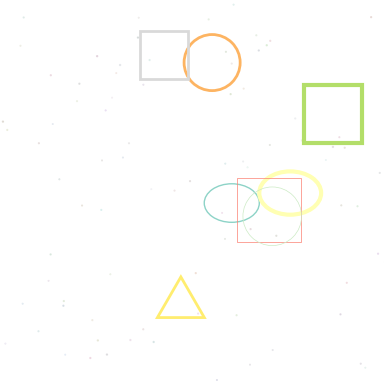[{"shape": "oval", "thickness": 1, "radius": 0.36, "center": [0.602, 0.473]}, {"shape": "oval", "thickness": 3, "radius": 0.4, "center": [0.754, 0.499]}, {"shape": "square", "thickness": 0.5, "radius": 0.42, "center": [0.7, 0.454]}, {"shape": "circle", "thickness": 2, "radius": 0.36, "center": [0.551, 0.837]}, {"shape": "square", "thickness": 3, "radius": 0.37, "center": [0.864, 0.704]}, {"shape": "square", "thickness": 2, "radius": 0.31, "center": [0.427, 0.858]}, {"shape": "circle", "thickness": 0.5, "radius": 0.38, "center": [0.707, 0.438]}, {"shape": "triangle", "thickness": 2, "radius": 0.35, "center": [0.47, 0.21]}]